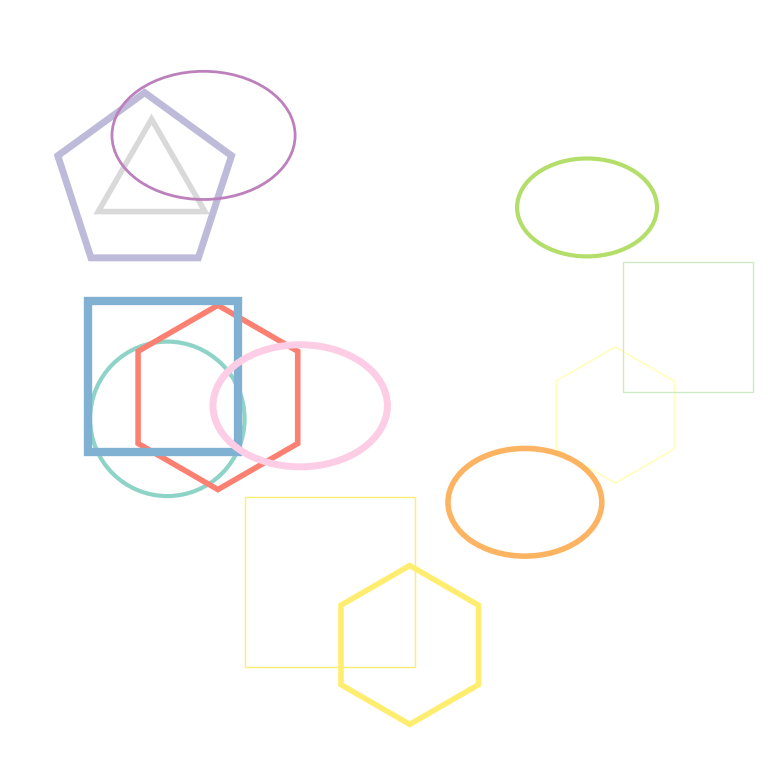[{"shape": "circle", "thickness": 1.5, "radius": 0.5, "center": [0.217, 0.456]}, {"shape": "hexagon", "thickness": 0.5, "radius": 0.44, "center": [0.799, 0.461]}, {"shape": "pentagon", "thickness": 2.5, "radius": 0.59, "center": [0.188, 0.761]}, {"shape": "hexagon", "thickness": 2, "radius": 0.6, "center": [0.283, 0.484]}, {"shape": "square", "thickness": 3, "radius": 0.49, "center": [0.211, 0.511]}, {"shape": "oval", "thickness": 2, "radius": 0.5, "center": [0.682, 0.348]}, {"shape": "oval", "thickness": 1.5, "radius": 0.45, "center": [0.762, 0.731]}, {"shape": "oval", "thickness": 2.5, "radius": 0.57, "center": [0.39, 0.473]}, {"shape": "triangle", "thickness": 2, "radius": 0.4, "center": [0.197, 0.765]}, {"shape": "oval", "thickness": 1, "radius": 0.59, "center": [0.264, 0.824]}, {"shape": "square", "thickness": 0.5, "radius": 0.42, "center": [0.894, 0.575]}, {"shape": "square", "thickness": 0.5, "radius": 0.55, "center": [0.429, 0.244]}, {"shape": "hexagon", "thickness": 2, "radius": 0.52, "center": [0.532, 0.162]}]